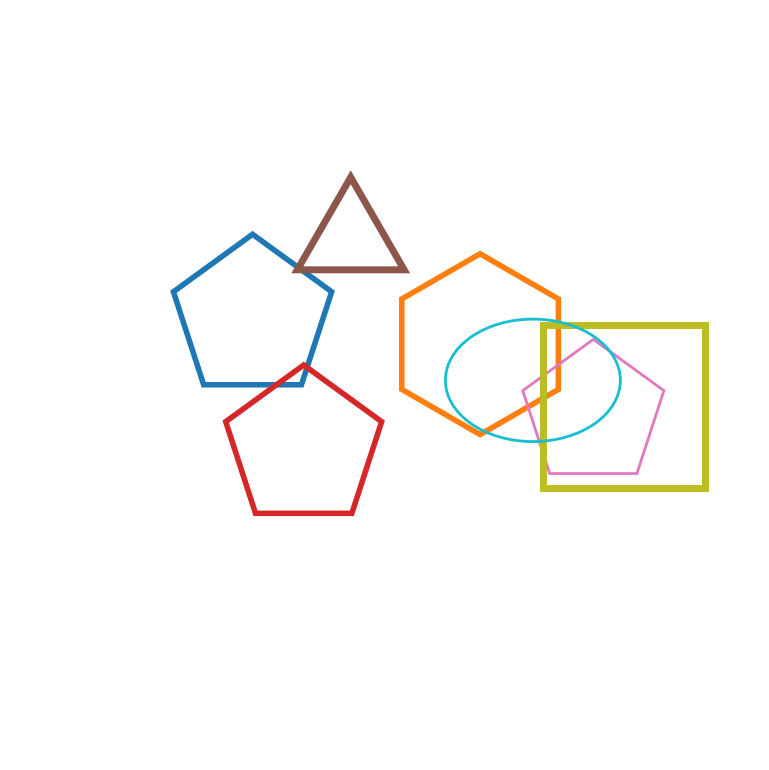[{"shape": "pentagon", "thickness": 2, "radius": 0.54, "center": [0.328, 0.588]}, {"shape": "hexagon", "thickness": 2, "radius": 0.59, "center": [0.623, 0.553]}, {"shape": "pentagon", "thickness": 2, "radius": 0.53, "center": [0.394, 0.419]}, {"shape": "triangle", "thickness": 2.5, "radius": 0.4, "center": [0.455, 0.69]}, {"shape": "pentagon", "thickness": 1, "radius": 0.48, "center": [0.771, 0.463]}, {"shape": "square", "thickness": 2.5, "radius": 0.53, "center": [0.811, 0.472]}, {"shape": "oval", "thickness": 1, "radius": 0.57, "center": [0.692, 0.506]}]